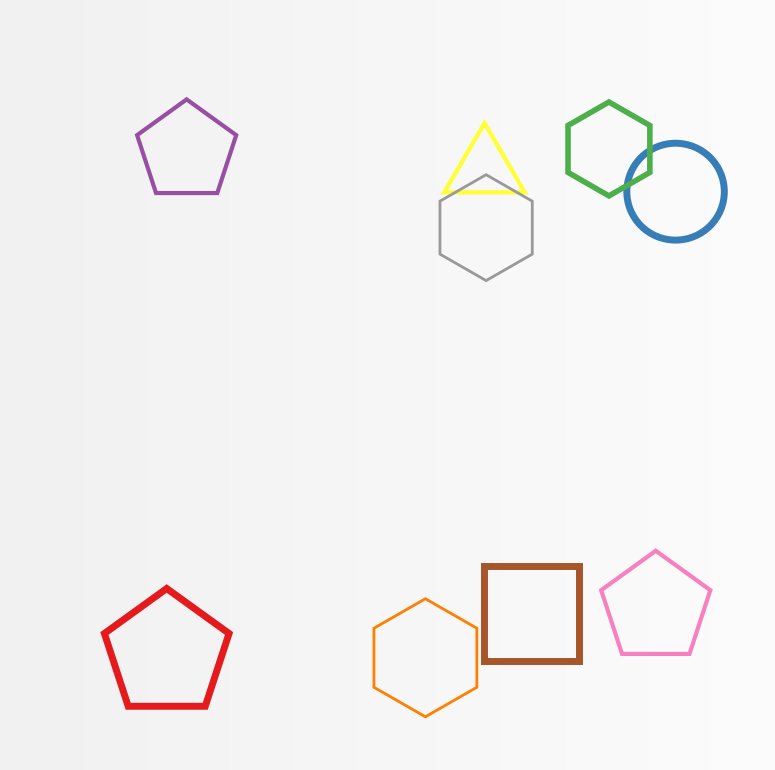[{"shape": "pentagon", "thickness": 2.5, "radius": 0.42, "center": [0.215, 0.151]}, {"shape": "circle", "thickness": 2.5, "radius": 0.31, "center": [0.872, 0.751]}, {"shape": "hexagon", "thickness": 2, "radius": 0.3, "center": [0.786, 0.807]}, {"shape": "pentagon", "thickness": 1.5, "radius": 0.34, "center": [0.241, 0.804]}, {"shape": "hexagon", "thickness": 1, "radius": 0.38, "center": [0.549, 0.146]}, {"shape": "triangle", "thickness": 1.5, "radius": 0.3, "center": [0.625, 0.78]}, {"shape": "square", "thickness": 2.5, "radius": 0.31, "center": [0.686, 0.203]}, {"shape": "pentagon", "thickness": 1.5, "radius": 0.37, "center": [0.846, 0.211]}, {"shape": "hexagon", "thickness": 1, "radius": 0.34, "center": [0.627, 0.704]}]